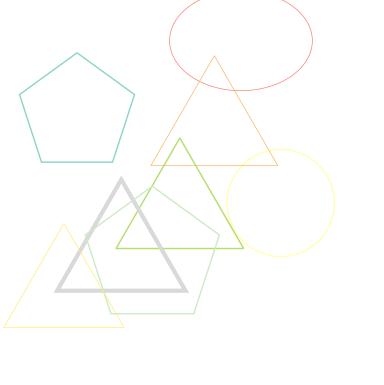[{"shape": "pentagon", "thickness": 1, "radius": 0.78, "center": [0.2, 0.706]}, {"shape": "circle", "thickness": 1, "radius": 0.7, "center": [0.729, 0.473]}, {"shape": "oval", "thickness": 0.5, "radius": 0.93, "center": [0.626, 0.894]}, {"shape": "triangle", "thickness": 0.5, "radius": 0.95, "center": [0.557, 0.665]}, {"shape": "triangle", "thickness": 1, "radius": 0.96, "center": [0.467, 0.45]}, {"shape": "triangle", "thickness": 3, "radius": 0.96, "center": [0.315, 0.341]}, {"shape": "pentagon", "thickness": 1, "radius": 0.92, "center": [0.396, 0.333]}, {"shape": "triangle", "thickness": 0.5, "radius": 0.9, "center": [0.166, 0.24]}]